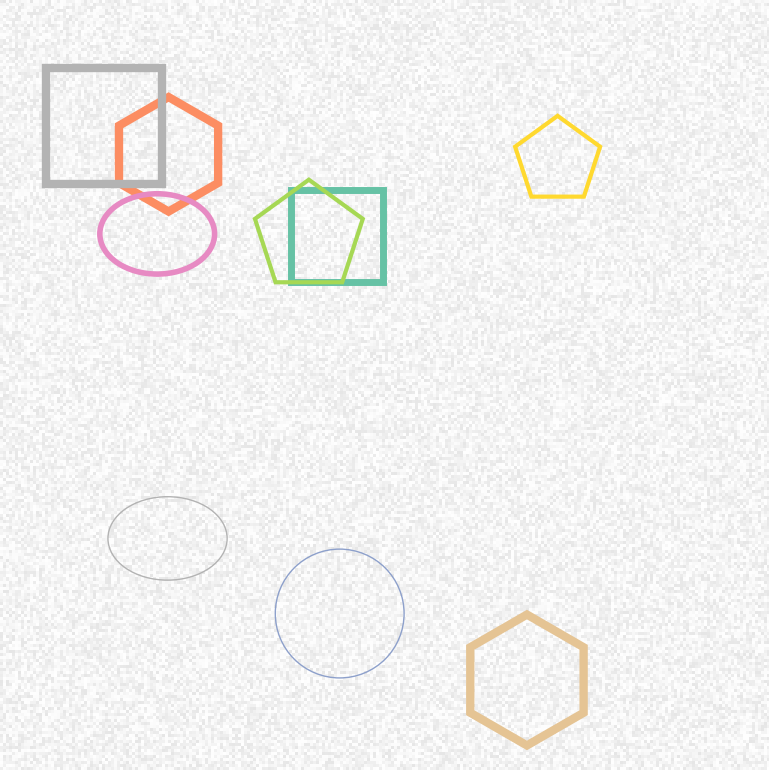[{"shape": "square", "thickness": 2.5, "radius": 0.3, "center": [0.437, 0.693]}, {"shape": "hexagon", "thickness": 3, "radius": 0.37, "center": [0.219, 0.8]}, {"shape": "circle", "thickness": 0.5, "radius": 0.42, "center": [0.441, 0.203]}, {"shape": "oval", "thickness": 2, "radius": 0.37, "center": [0.204, 0.696]}, {"shape": "pentagon", "thickness": 1.5, "radius": 0.37, "center": [0.401, 0.693]}, {"shape": "pentagon", "thickness": 1.5, "radius": 0.29, "center": [0.724, 0.792]}, {"shape": "hexagon", "thickness": 3, "radius": 0.42, "center": [0.684, 0.117]}, {"shape": "square", "thickness": 3, "radius": 0.38, "center": [0.135, 0.837]}, {"shape": "oval", "thickness": 0.5, "radius": 0.39, "center": [0.218, 0.301]}]